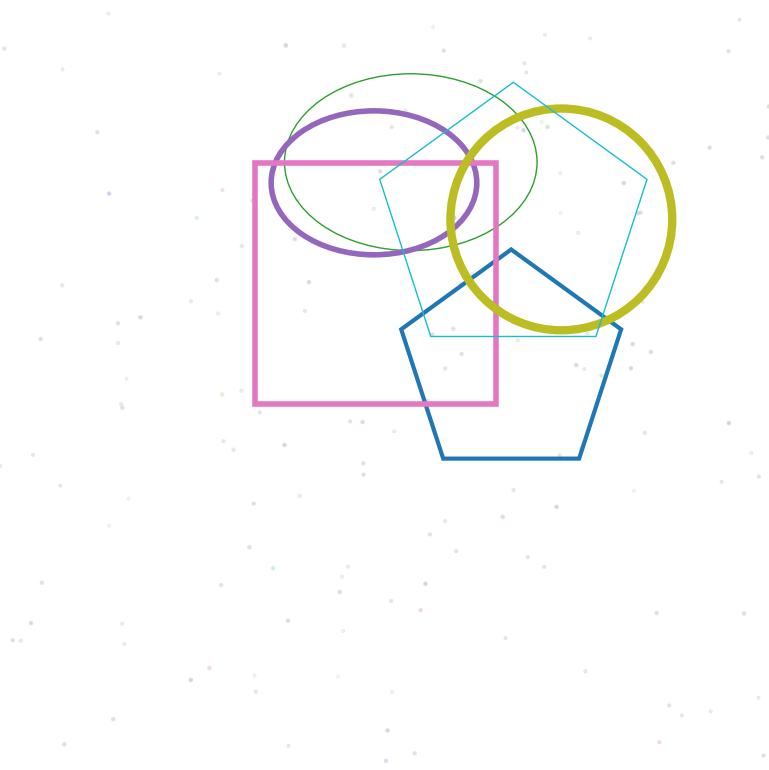[{"shape": "pentagon", "thickness": 1.5, "radius": 0.75, "center": [0.664, 0.526]}, {"shape": "oval", "thickness": 0.5, "radius": 0.82, "center": [0.533, 0.789]}, {"shape": "oval", "thickness": 2, "radius": 0.67, "center": [0.486, 0.763]}, {"shape": "square", "thickness": 2, "radius": 0.78, "center": [0.487, 0.632]}, {"shape": "circle", "thickness": 3, "radius": 0.72, "center": [0.729, 0.715]}, {"shape": "pentagon", "thickness": 0.5, "radius": 0.91, "center": [0.667, 0.711]}]